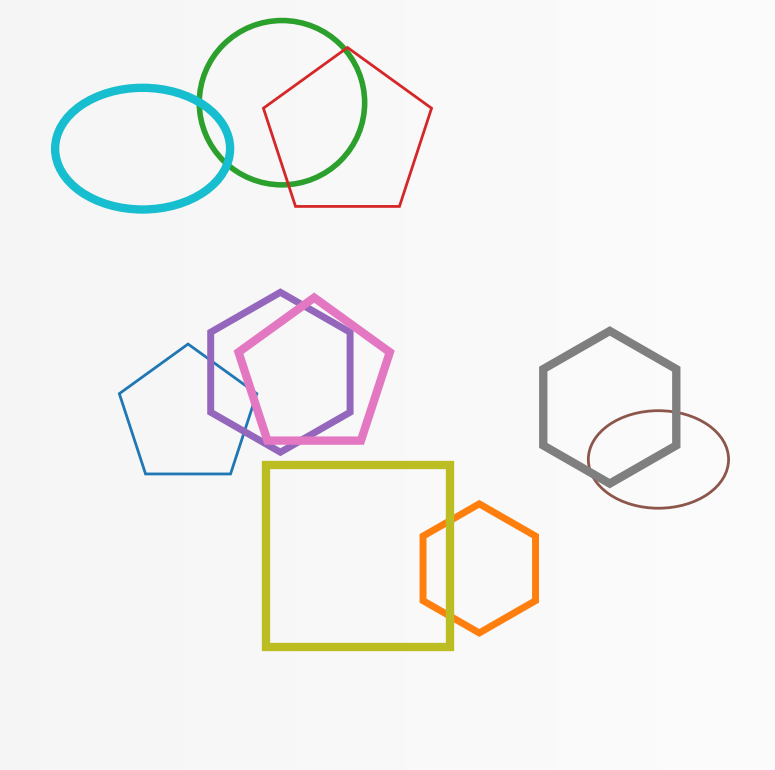[{"shape": "pentagon", "thickness": 1, "radius": 0.47, "center": [0.243, 0.46]}, {"shape": "hexagon", "thickness": 2.5, "radius": 0.42, "center": [0.618, 0.262]}, {"shape": "circle", "thickness": 2, "radius": 0.53, "center": [0.364, 0.867]}, {"shape": "pentagon", "thickness": 1, "radius": 0.57, "center": [0.448, 0.824]}, {"shape": "hexagon", "thickness": 2.5, "radius": 0.52, "center": [0.362, 0.517]}, {"shape": "oval", "thickness": 1, "radius": 0.45, "center": [0.85, 0.403]}, {"shape": "pentagon", "thickness": 3, "radius": 0.51, "center": [0.405, 0.511]}, {"shape": "hexagon", "thickness": 3, "radius": 0.5, "center": [0.787, 0.471]}, {"shape": "square", "thickness": 3, "radius": 0.59, "center": [0.462, 0.278]}, {"shape": "oval", "thickness": 3, "radius": 0.56, "center": [0.184, 0.807]}]